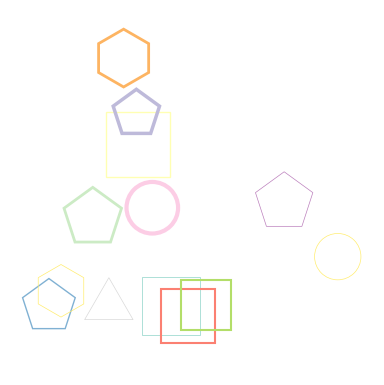[{"shape": "square", "thickness": 0.5, "radius": 0.38, "center": [0.443, 0.205]}, {"shape": "square", "thickness": 1, "radius": 0.42, "center": [0.359, 0.625]}, {"shape": "pentagon", "thickness": 2.5, "radius": 0.32, "center": [0.354, 0.705]}, {"shape": "square", "thickness": 1.5, "radius": 0.35, "center": [0.487, 0.178]}, {"shape": "pentagon", "thickness": 1, "radius": 0.36, "center": [0.127, 0.205]}, {"shape": "hexagon", "thickness": 2, "radius": 0.38, "center": [0.321, 0.849]}, {"shape": "square", "thickness": 1.5, "radius": 0.33, "center": [0.535, 0.207]}, {"shape": "circle", "thickness": 3, "radius": 0.33, "center": [0.396, 0.46]}, {"shape": "triangle", "thickness": 0.5, "radius": 0.36, "center": [0.283, 0.206]}, {"shape": "pentagon", "thickness": 0.5, "radius": 0.39, "center": [0.738, 0.475]}, {"shape": "pentagon", "thickness": 2, "radius": 0.39, "center": [0.241, 0.435]}, {"shape": "circle", "thickness": 0.5, "radius": 0.3, "center": [0.877, 0.333]}, {"shape": "hexagon", "thickness": 0.5, "radius": 0.34, "center": [0.158, 0.245]}]